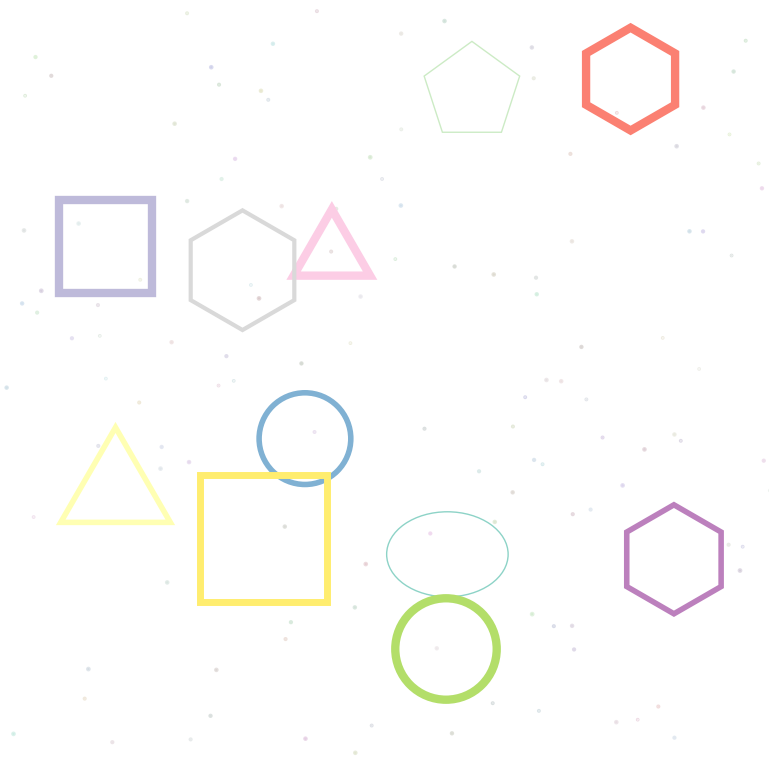[{"shape": "oval", "thickness": 0.5, "radius": 0.39, "center": [0.581, 0.28]}, {"shape": "triangle", "thickness": 2, "radius": 0.41, "center": [0.15, 0.363]}, {"shape": "square", "thickness": 3, "radius": 0.3, "center": [0.137, 0.68]}, {"shape": "hexagon", "thickness": 3, "radius": 0.33, "center": [0.819, 0.897]}, {"shape": "circle", "thickness": 2, "radius": 0.3, "center": [0.396, 0.43]}, {"shape": "circle", "thickness": 3, "radius": 0.33, "center": [0.579, 0.157]}, {"shape": "triangle", "thickness": 3, "radius": 0.29, "center": [0.431, 0.671]}, {"shape": "hexagon", "thickness": 1.5, "radius": 0.39, "center": [0.315, 0.649]}, {"shape": "hexagon", "thickness": 2, "radius": 0.35, "center": [0.875, 0.274]}, {"shape": "pentagon", "thickness": 0.5, "radius": 0.33, "center": [0.613, 0.881]}, {"shape": "square", "thickness": 2.5, "radius": 0.41, "center": [0.343, 0.3]}]